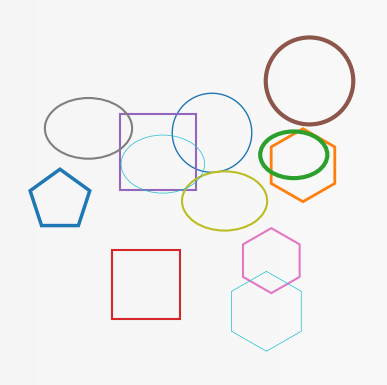[{"shape": "pentagon", "thickness": 2.5, "radius": 0.4, "center": [0.155, 0.48]}, {"shape": "circle", "thickness": 1, "radius": 0.51, "center": [0.547, 0.655]}, {"shape": "hexagon", "thickness": 2, "radius": 0.47, "center": [0.782, 0.571]}, {"shape": "oval", "thickness": 3, "radius": 0.43, "center": [0.758, 0.598]}, {"shape": "square", "thickness": 1.5, "radius": 0.44, "center": [0.376, 0.261]}, {"shape": "square", "thickness": 1.5, "radius": 0.5, "center": [0.408, 0.605]}, {"shape": "circle", "thickness": 3, "radius": 0.56, "center": [0.799, 0.79]}, {"shape": "hexagon", "thickness": 1.5, "radius": 0.42, "center": [0.7, 0.323]}, {"shape": "oval", "thickness": 1.5, "radius": 0.56, "center": [0.228, 0.667]}, {"shape": "oval", "thickness": 1.5, "radius": 0.55, "center": [0.58, 0.478]}, {"shape": "hexagon", "thickness": 0.5, "radius": 0.52, "center": [0.688, 0.191]}, {"shape": "oval", "thickness": 0.5, "radius": 0.54, "center": [0.42, 0.574]}]